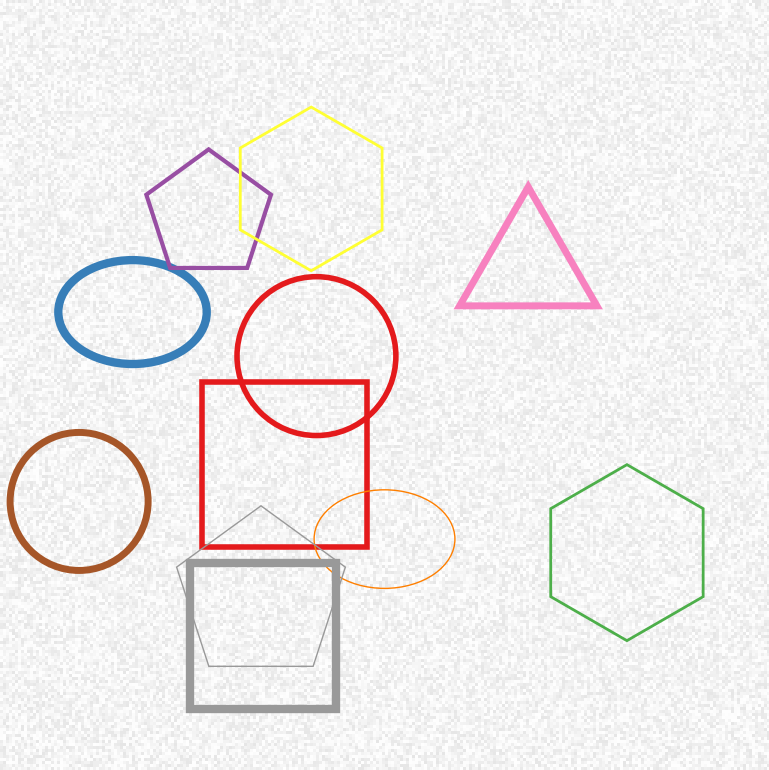[{"shape": "circle", "thickness": 2, "radius": 0.52, "center": [0.411, 0.538]}, {"shape": "square", "thickness": 2, "radius": 0.54, "center": [0.37, 0.397]}, {"shape": "oval", "thickness": 3, "radius": 0.48, "center": [0.172, 0.595]}, {"shape": "hexagon", "thickness": 1, "radius": 0.57, "center": [0.814, 0.282]}, {"shape": "pentagon", "thickness": 1.5, "radius": 0.43, "center": [0.271, 0.721]}, {"shape": "oval", "thickness": 0.5, "radius": 0.46, "center": [0.499, 0.3]}, {"shape": "hexagon", "thickness": 1, "radius": 0.53, "center": [0.404, 0.755]}, {"shape": "circle", "thickness": 2.5, "radius": 0.45, "center": [0.103, 0.349]}, {"shape": "triangle", "thickness": 2.5, "radius": 0.51, "center": [0.686, 0.654]}, {"shape": "pentagon", "thickness": 0.5, "radius": 0.58, "center": [0.339, 0.228]}, {"shape": "square", "thickness": 3, "radius": 0.47, "center": [0.341, 0.174]}]